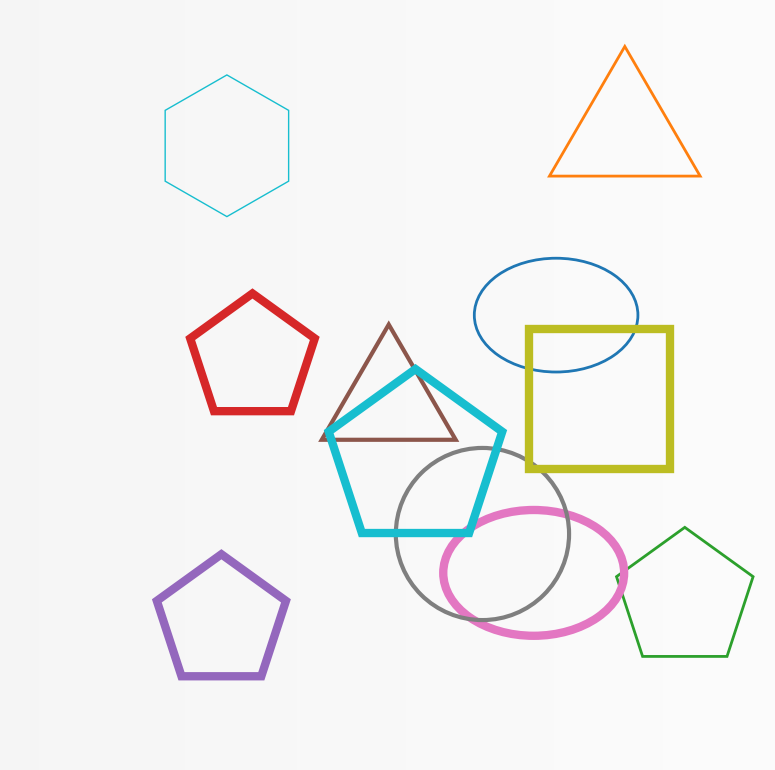[{"shape": "oval", "thickness": 1, "radius": 0.53, "center": [0.718, 0.591]}, {"shape": "triangle", "thickness": 1, "radius": 0.56, "center": [0.806, 0.827]}, {"shape": "pentagon", "thickness": 1, "radius": 0.46, "center": [0.884, 0.222]}, {"shape": "pentagon", "thickness": 3, "radius": 0.42, "center": [0.326, 0.534]}, {"shape": "pentagon", "thickness": 3, "radius": 0.44, "center": [0.286, 0.193]}, {"shape": "triangle", "thickness": 1.5, "radius": 0.5, "center": [0.502, 0.479]}, {"shape": "oval", "thickness": 3, "radius": 0.58, "center": [0.689, 0.256]}, {"shape": "circle", "thickness": 1.5, "radius": 0.56, "center": [0.623, 0.306]}, {"shape": "square", "thickness": 3, "radius": 0.45, "center": [0.773, 0.482]}, {"shape": "pentagon", "thickness": 3, "radius": 0.59, "center": [0.536, 0.403]}, {"shape": "hexagon", "thickness": 0.5, "radius": 0.46, "center": [0.293, 0.811]}]